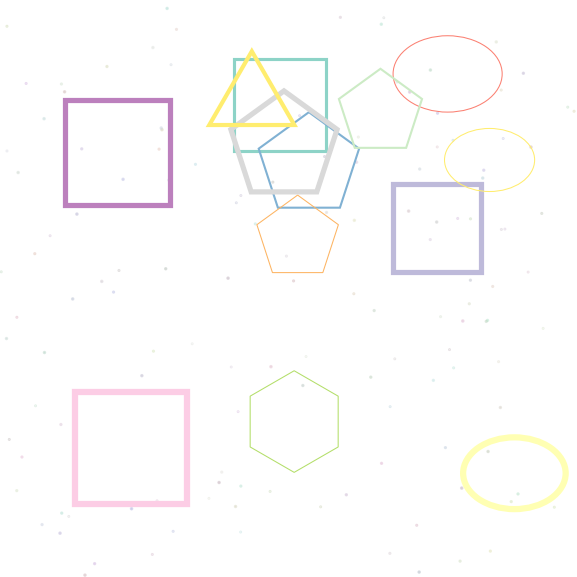[{"shape": "square", "thickness": 1.5, "radius": 0.4, "center": [0.484, 0.817]}, {"shape": "oval", "thickness": 3, "radius": 0.44, "center": [0.891, 0.18]}, {"shape": "square", "thickness": 2.5, "radius": 0.38, "center": [0.757, 0.605]}, {"shape": "oval", "thickness": 0.5, "radius": 0.47, "center": [0.775, 0.871]}, {"shape": "pentagon", "thickness": 1, "radius": 0.46, "center": [0.535, 0.713]}, {"shape": "pentagon", "thickness": 0.5, "radius": 0.37, "center": [0.515, 0.587]}, {"shape": "hexagon", "thickness": 0.5, "radius": 0.44, "center": [0.509, 0.269]}, {"shape": "square", "thickness": 3, "radius": 0.48, "center": [0.226, 0.223]}, {"shape": "pentagon", "thickness": 2.5, "radius": 0.48, "center": [0.492, 0.745]}, {"shape": "square", "thickness": 2.5, "radius": 0.45, "center": [0.204, 0.735]}, {"shape": "pentagon", "thickness": 1, "radius": 0.38, "center": [0.659, 0.804]}, {"shape": "triangle", "thickness": 2, "radius": 0.43, "center": [0.436, 0.825]}, {"shape": "oval", "thickness": 0.5, "radius": 0.39, "center": [0.848, 0.722]}]